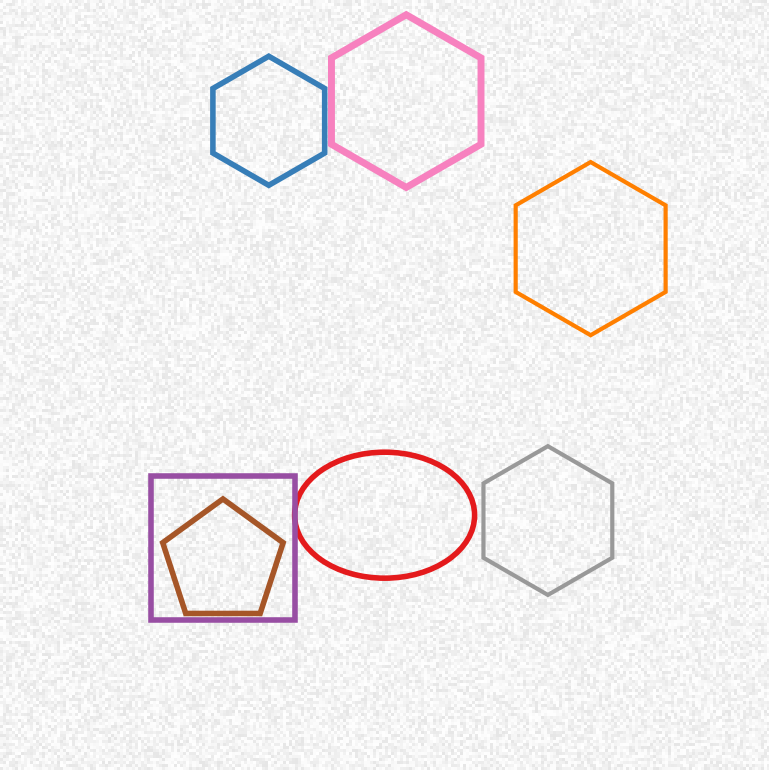[{"shape": "oval", "thickness": 2, "radius": 0.58, "center": [0.5, 0.331]}, {"shape": "hexagon", "thickness": 2, "radius": 0.42, "center": [0.349, 0.843]}, {"shape": "square", "thickness": 2, "radius": 0.47, "center": [0.289, 0.289]}, {"shape": "hexagon", "thickness": 1.5, "radius": 0.56, "center": [0.767, 0.677]}, {"shape": "pentagon", "thickness": 2, "radius": 0.41, "center": [0.29, 0.27]}, {"shape": "hexagon", "thickness": 2.5, "radius": 0.56, "center": [0.528, 0.869]}, {"shape": "hexagon", "thickness": 1.5, "radius": 0.48, "center": [0.712, 0.324]}]